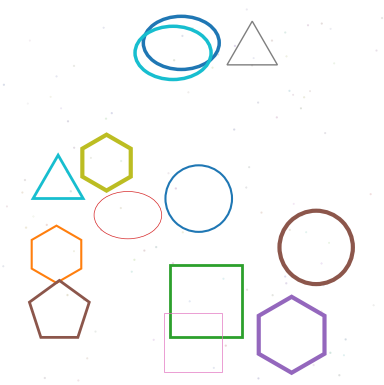[{"shape": "oval", "thickness": 2.5, "radius": 0.49, "center": [0.471, 0.889]}, {"shape": "circle", "thickness": 1.5, "radius": 0.43, "center": [0.516, 0.484]}, {"shape": "hexagon", "thickness": 1.5, "radius": 0.37, "center": [0.147, 0.34]}, {"shape": "square", "thickness": 2, "radius": 0.47, "center": [0.536, 0.219]}, {"shape": "oval", "thickness": 0.5, "radius": 0.44, "center": [0.332, 0.441]}, {"shape": "hexagon", "thickness": 3, "radius": 0.49, "center": [0.757, 0.13]}, {"shape": "circle", "thickness": 3, "radius": 0.48, "center": [0.821, 0.357]}, {"shape": "pentagon", "thickness": 2, "radius": 0.41, "center": [0.154, 0.19]}, {"shape": "square", "thickness": 0.5, "radius": 0.38, "center": [0.501, 0.11]}, {"shape": "triangle", "thickness": 1, "radius": 0.38, "center": [0.655, 0.869]}, {"shape": "hexagon", "thickness": 3, "radius": 0.36, "center": [0.277, 0.578]}, {"shape": "triangle", "thickness": 2, "radius": 0.38, "center": [0.151, 0.522]}, {"shape": "oval", "thickness": 2.5, "radius": 0.49, "center": [0.449, 0.863]}]